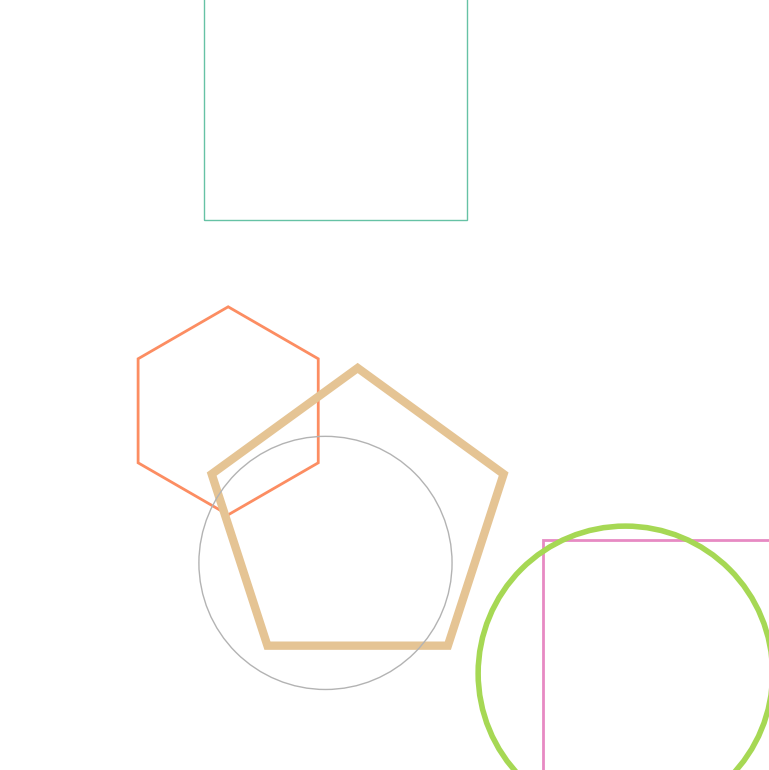[{"shape": "square", "thickness": 0.5, "radius": 0.85, "center": [0.436, 0.885]}, {"shape": "hexagon", "thickness": 1, "radius": 0.68, "center": [0.296, 0.466]}, {"shape": "square", "thickness": 1, "radius": 0.94, "center": [0.892, 0.111]}, {"shape": "circle", "thickness": 2, "radius": 0.96, "center": [0.812, 0.126]}, {"shape": "pentagon", "thickness": 3, "radius": 1.0, "center": [0.464, 0.323]}, {"shape": "circle", "thickness": 0.5, "radius": 0.82, "center": [0.423, 0.269]}]